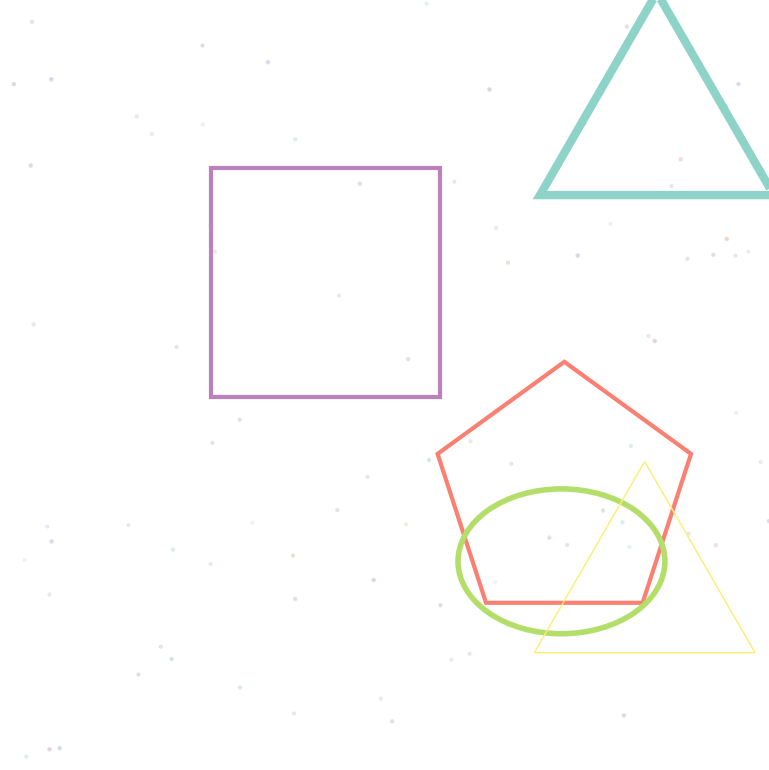[{"shape": "triangle", "thickness": 3, "radius": 0.88, "center": [0.853, 0.834]}, {"shape": "pentagon", "thickness": 1.5, "radius": 0.87, "center": [0.733, 0.357]}, {"shape": "oval", "thickness": 2, "radius": 0.67, "center": [0.729, 0.271]}, {"shape": "square", "thickness": 1.5, "radius": 0.74, "center": [0.422, 0.633]}, {"shape": "triangle", "thickness": 0.5, "radius": 0.83, "center": [0.837, 0.235]}]